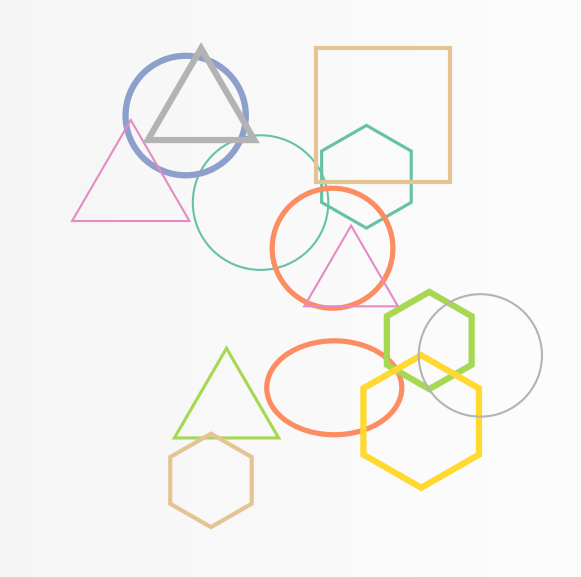[{"shape": "circle", "thickness": 1, "radius": 0.58, "center": [0.448, 0.648]}, {"shape": "hexagon", "thickness": 1.5, "radius": 0.44, "center": [0.63, 0.693]}, {"shape": "circle", "thickness": 2.5, "radius": 0.52, "center": [0.572, 0.569]}, {"shape": "oval", "thickness": 2.5, "radius": 0.58, "center": [0.575, 0.328]}, {"shape": "circle", "thickness": 3, "radius": 0.52, "center": [0.319, 0.799]}, {"shape": "triangle", "thickness": 1, "radius": 0.47, "center": [0.604, 0.515]}, {"shape": "triangle", "thickness": 1, "radius": 0.58, "center": [0.225, 0.675]}, {"shape": "triangle", "thickness": 1.5, "radius": 0.52, "center": [0.39, 0.293]}, {"shape": "hexagon", "thickness": 3, "radius": 0.42, "center": [0.738, 0.41]}, {"shape": "hexagon", "thickness": 3, "radius": 0.57, "center": [0.725, 0.269]}, {"shape": "hexagon", "thickness": 2, "radius": 0.4, "center": [0.363, 0.167]}, {"shape": "square", "thickness": 2, "radius": 0.58, "center": [0.659, 0.8]}, {"shape": "triangle", "thickness": 3, "radius": 0.53, "center": [0.346, 0.81]}, {"shape": "circle", "thickness": 1, "radius": 0.53, "center": [0.826, 0.384]}]